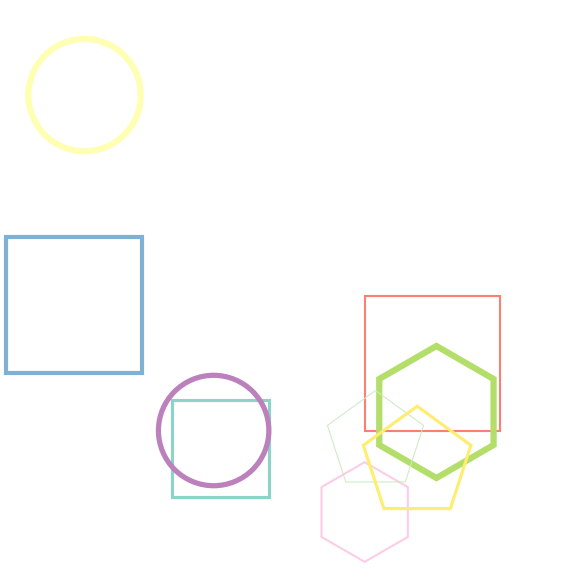[{"shape": "square", "thickness": 1.5, "radius": 0.42, "center": [0.382, 0.223]}, {"shape": "circle", "thickness": 3, "radius": 0.49, "center": [0.146, 0.834]}, {"shape": "square", "thickness": 1, "radius": 0.58, "center": [0.749, 0.37]}, {"shape": "square", "thickness": 2, "radius": 0.59, "center": [0.128, 0.471]}, {"shape": "hexagon", "thickness": 3, "radius": 0.57, "center": [0.756, 0.286]}, {"shape": "hexagon", "thickness": 1, "radius": 0.43, "center": [0.631, 0.113]}, {"shape": "circle", "thickness": 2.5, "radius": 0.48, "center": [0.37, 0.254]}, {"shape": "pentagon", "thickness": 0.5, "radius": 0.44, "center": [0.65, 0.235]}, {"shape": "pentagon", "thickness": 1.5, "radius": 0.49, "center": [0.722, 0.198]}]